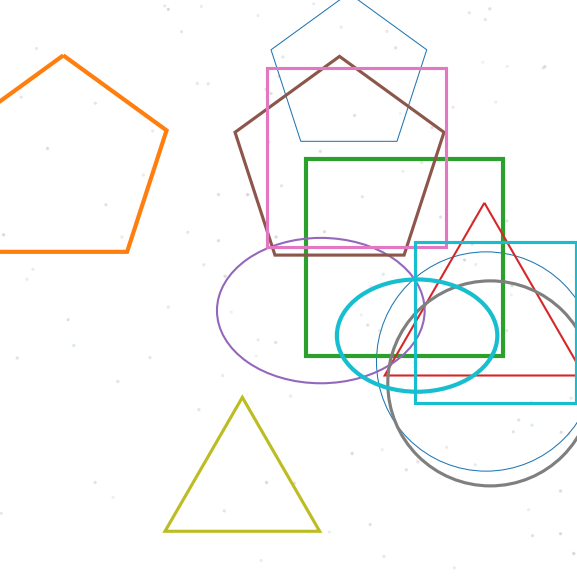[{"shape": "pentagon", "thickness": 0.5, "radius": 0.71, "center": [0.604, 0.869]}, {"shape": "circle", "thickness": 0.5, "radius": 0.95, "center": [0.842, 0.373]}, {"shape": "pentagon", "thickness": 2, "radius": 0.94, "center": [0.11, 0.715]}, {"shape": "square", "thickness": 2, "radius": 0.85, "center": [0.701, 0.553]}, {"shape": "triangle", "thickness": 1, "radius": 1.0, "center": [0.839, 0.449]}, {"shape": "oval", "thickness": 1, "radius": 0.9, "center": [0.555, 0.461]}, {"shape": "pentagon", "thickness": 1.5, "radius": 0.95, "center": [0.588, 0.711]}, {"shape": "square", "thickness": 1.5, "radius": 0.77, "center": [0.617, 0.726]}, {"shape": "circle", "thickness": 1.5, "radius": 0.89, "center": [0.849, 0.335]}, {"shape": "triangle", "thickness": 1.5, "radius": 0.77, "center": [0.42, 0.156]}, {"shape": "oval", "thickness": 2, "radius": 0.69, "center": [0.722, 0.418]}, {"shape": "square", "thickness": 1.5, "radius": 0.7, "center": [0.858, 0.441]}]